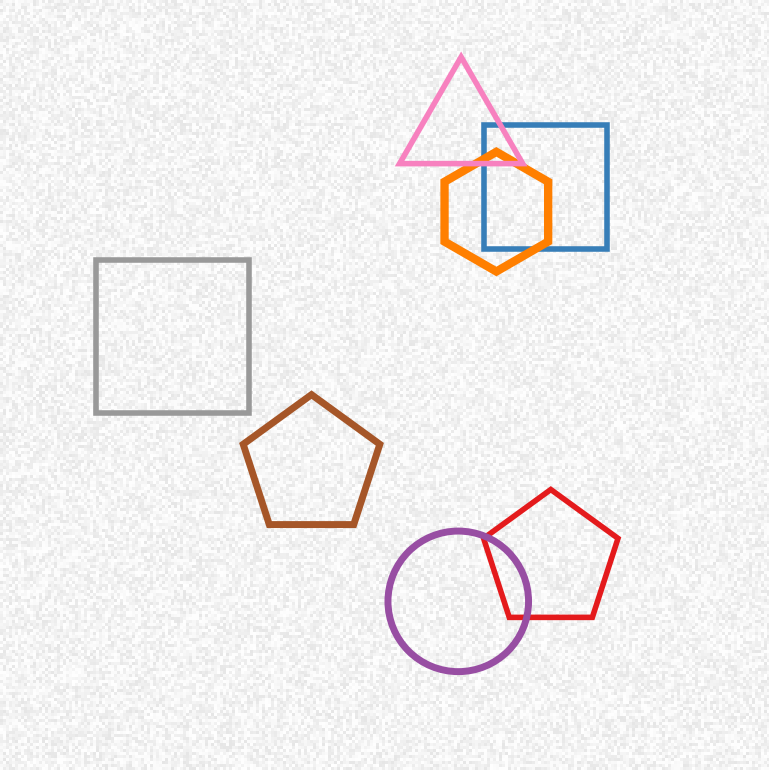[{"shape": "pentagon", "thickness": 2, "radius": 0.46, "center": [0.715, 0.272]}, {"shape": "square", "thickness": 2, "radius": 0.4, "center": [0.708, 0.757]}, {"shape": "circle", "thickness": 2.5, "radius": 0.46, "center": [0.595, 0.219]}, {"shape": "hexagon", "thickness": 3, "radius": 0.39, "center": [0.645, 0.725]}, {"shape": "pentagon", "thickness": 2.5, "radius": 0.47, "center": [0.405, 0.394]}, {"shape": "triangle", "thickness": 2, "radius": 0.46, "center": [0.599, 0.834]}, {"shape": "square", "thickness": 2, "radius": 0.5, "center": [0.224, 0.563]}]